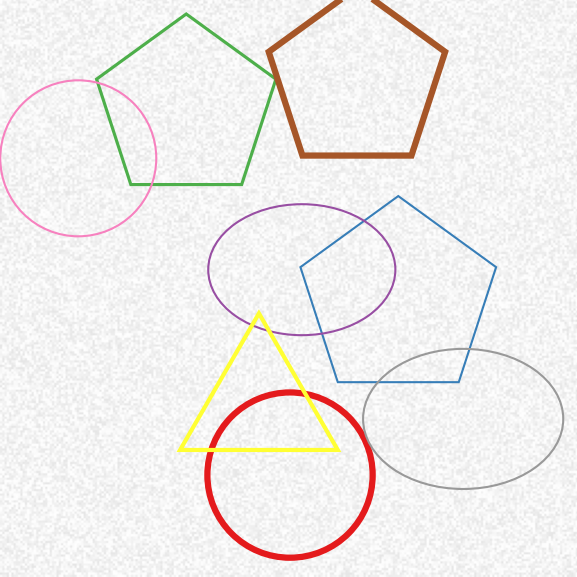[{"shape": "circle", "thickness": 3, "radius": 0.72, "center": [0.502, 0.176]}, {"shape": "pentagon", "thickness": 1, "radius": 0.89, "center": [0.69, 0.481]}, {"shape": "pentagon", "thickness": 1.5, "radius": 0.82, "center": [0.322, 0.812]}, {"shape": "oval", "thickness": 1, "radius": 0.81, "center": [0.523, 0.532]}, {"shape": "triangle", "thickness": 2, "radius": 0.79, "center": [0.448, 0.299]}, {"shape": "pentagon", "thickness": 3, "radius": 0.8, "center": [0.618, 0.86]}, {"shape": "circle", "thickness": 1, "radius": 0.68, "center": [0.136, 0.725]}, {"shape": "oval", "thickness": 1, "radius": 0.87, "center": [0.802, 0.274]}]